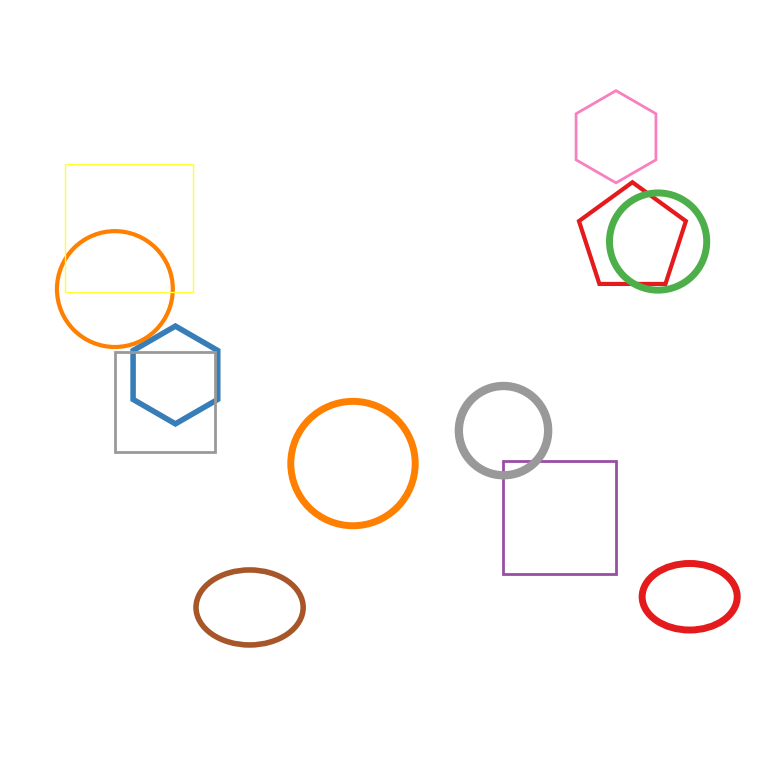[{"shape": "oval", "thickness": 2.5, "radius": 0.31, "center": [0.896, 0.225]}, {"shape": "pentagon", "thickness": 1.5, "radius": 0.36, "center": [0.821, 0.69]}, {"shape": "hexagon", "thickness": 2, "radius": 0.32, "center": [0.228, 0.513]}, {"shape": "circle", "thickness": 2.5, "radius": 0.32, "center": [0.855, 0.686]}, {"shape": "square", "thickness": 1, "radius": 0.37, "center": [0.727, 0.328]}, {"shape": "circle", "thickness": 2.5, "radius": 0.4, "center": [0.458, 0.398]}, {"shape": "circle", "thickness": 1.5, "radius": 0.38, "center": [0.149, 0.625]}, {"shape": "square", "thickness": 0.5, "radius": 0.41, "center": [0.168, 0.704]}, {"shape": "oval", "thickness": 2, "radius": 0.35, "center": [0.324, 0.211]}, {"shape": "hexagon", "thickness": 1, "radius": 0.3, "center": [0.8, 0.822]}, {"shape": "circle", "thickness": 3, "radius": 0.29, "center": [0.654, 0.441]}, {"shape": "square", "thickness": 1, "radius": 0.32, "center": [0.214, 0.478]}]